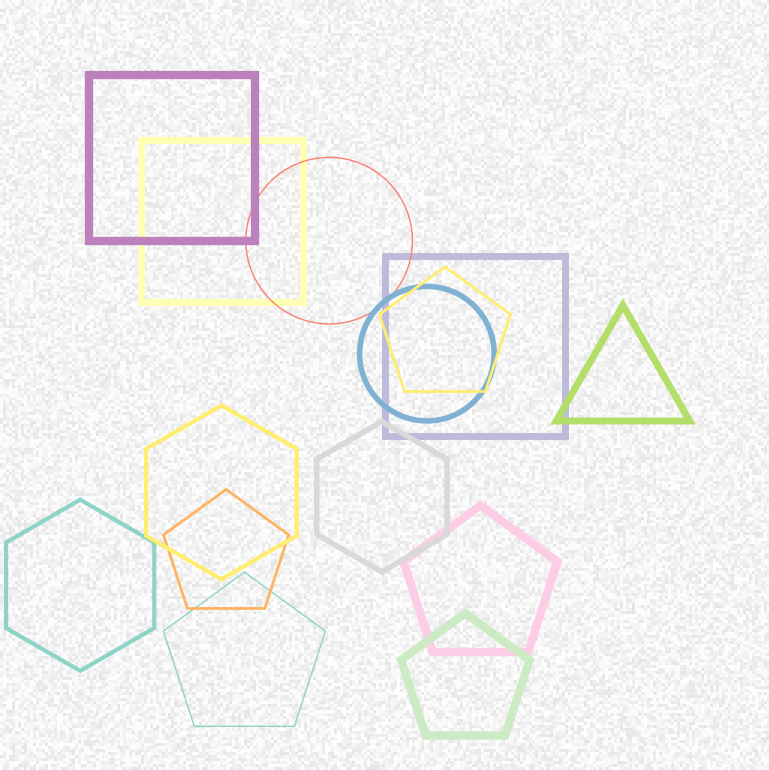[{"shape": "pentagon", "thickness": 0.5, "radius": 0.55, "center": [0.317, 0.146]}, {"shape": "hexagon", "thickness": 1.5, "radius": 0.56, "center": [0.104, 0.24]}, {"shape": "square", "thickness": 2.5, "radius": 0.53, "center": [0.288, 0.713]}, {"shape": "square", "thickness": 2.5, "radius": 0.58, "center": [0.617, 0.551]}, {"shape": "circle", "thickness": 0.5, "radius": 0.54, "center": [0.427, 0.687]}, {"shape": "circle", "thickness": 2, "radius": 0.44, "center": [0.554, 0.541]}, {"shape": "pentagon", "thickness": 1, "radius": 0.43, "center": [0.294, 0.279]}, {"shape": "triangle", "thickness": 2.5, "radius": 0.5, "center": [0.809, 0.503]}, {"shape": "pentagon", "thickness": 3, "radius": 0.53, "center": [0.624, 0.238]}, {"shape": "hexagon", "thickness": 2, "radius": 0.49, "center": [0.496, 0.355]}, {"shape": "square", "thickness": 3, "radius": 0.54, "center": [0.223, 0.795]}, {"shape": "pentagon", "thickness": 3, "radius": 0.44, "center": [0.604, 0.116]}, {"shape": "pentagon", "thickness": 1, "radius": 0.45, "center": [0.578, 0.564]}, {"shape": "hexagon", "thickness": 1.5, "radius": 0.56, "center": [0.288, 0.361]}]